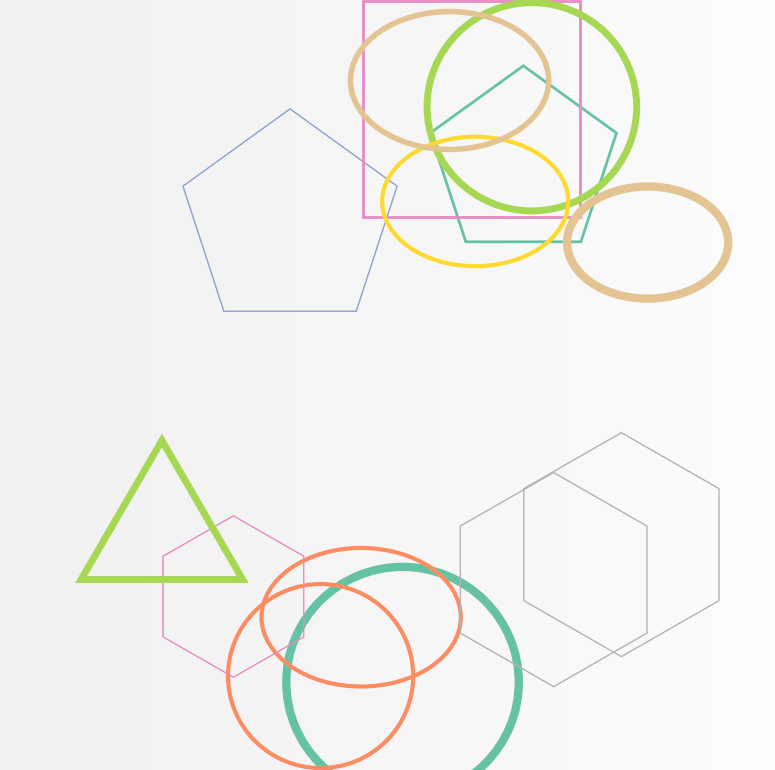[{"shape": "pentagon", "thickness": 1, "radius": 0.63, "center": [0.675, 0.788]}, {"shape": "circle", "thickness": 3, "radius": 0.75, "center": [0.519, 0.114]}, {"shape": "circle", "thickness": 1.5, "radius": 0.6, "center": [0.414, 0.122]}, {"shape": "oval", "thickness": 1.5, "radius": 0.64, "center": [0.466, 0.198]}, {"shape": "pentagon", "thickness": 0.5, "radius": 0.73, "center": [0.374, 0.713]}, {"shape": "square", "thickness": 1, "radius": 0.7, "center": [0.608, 0.858]}, {"shape": "hexagon", "thickness": 0.5, "radius": 0.52, "center": [0.301, 0.225]}, {"shape": "circle", "thickness": 2.5, "radius": 0.68, "center": [0.686, 0.861]}, {"shape": "triangle", "thickness": 2.5, "radius": 0.6, "center": [0.209, 0.308]}, {"shape": "oval", "thickness": 1.5, "radius": 0.6, "center": [0.613, 0.738]}, {"shape": "oval", "thickness": 2, "radius": 0.64, "center": [0.58, 0.895]}, {"shape": "oval", "thickness": 3, "radius": 0.52, "center": [0.836, 0.685]}, {"shape": "hexagon", "thickness": 0.5, "radius": 0.73, "center": [0.802, 0.293]}, {"shape": "hexagon", "thickness": 0.5, "radius": 0.7, "center": [0.714, 0.247]}]